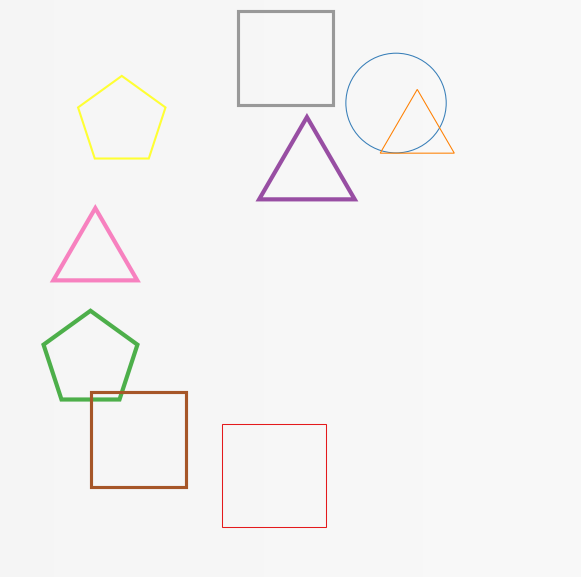[{"shape": "square", "thickness": 0.5, "radius": 0.45, "center": [0.472, 0.175]}, {"shape": "circle", "thickness": 0.5, "radius": 0.43, "center": [0.681, 0.821]}, {"shape": "pentagon", "thickness": 2, "radius": 0.42, "center": [0.156, 0.376]}, {"shape": "triangle", "thickness": 2, "radius": 0.47, "center": [0.528, 0.701]}, {"shape": "triangle", "thickness": 0.5, "radius": 0.37, "center": [0.718, 0.771]}, {"shape": "pentagon", "thickness": 1, "radius": 0.4, "center": [0.21, 0.789]}, {"shape": "square", "thickness": 1.5, "radius": 0.41, "center": [0.238, 0.238]}, {"shape": "triangle", "thickness": 2, "radius": 0.42, "center": [0.164, 0.555]}, {"shape": "square", "thickness": 1.5, "radius": 0.41, "center": [0.491, 0.899]}]